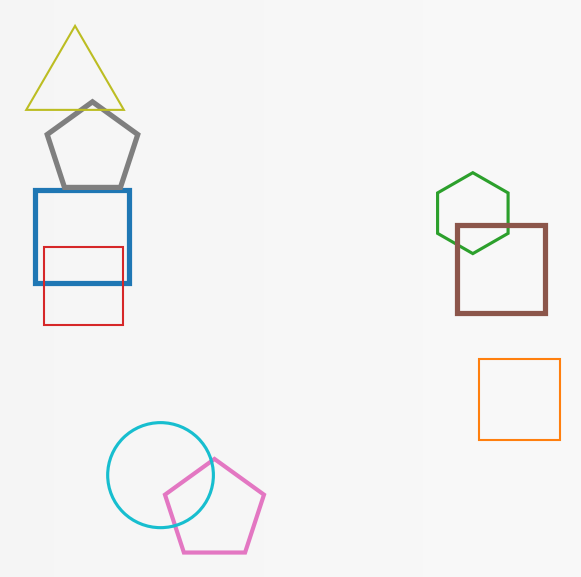[{"shape": "square", "thickness": 2.5, "radius": 0.41, "center": [0.141, 0.59]}, {"shape": "square", "thickness": 1, "radius": 0.35, "center": [0.894, 0.307]}, {"shape": "hexagon", "thickness": 1.5, "radius": 0.35, "center": [0.813, 0.63]}, {"shape": "square", "thickness": 1, "radius": 0.34, "center": [0.144, 0.504]}, {"shape": "square", "thickness": 2.5, "radius": 0.38, "center": [0.862, 0.533]}, {"shape": "pentagon", "thickness": 2, "radius": 0.45, "center": [0.369, 0.115]}, {"shape": "pentagon", "thickness": 2.5, "radius": 0.41, "center": [0.159, 0.741]}, {"shape": "triangle", "thickness": 1, "radius": 0.48, "center": [0.129, 0.857]}, {"shape": "circle", "thickness": 1.5, "radius": 0.45, "center": [0.276, 0.176]}]